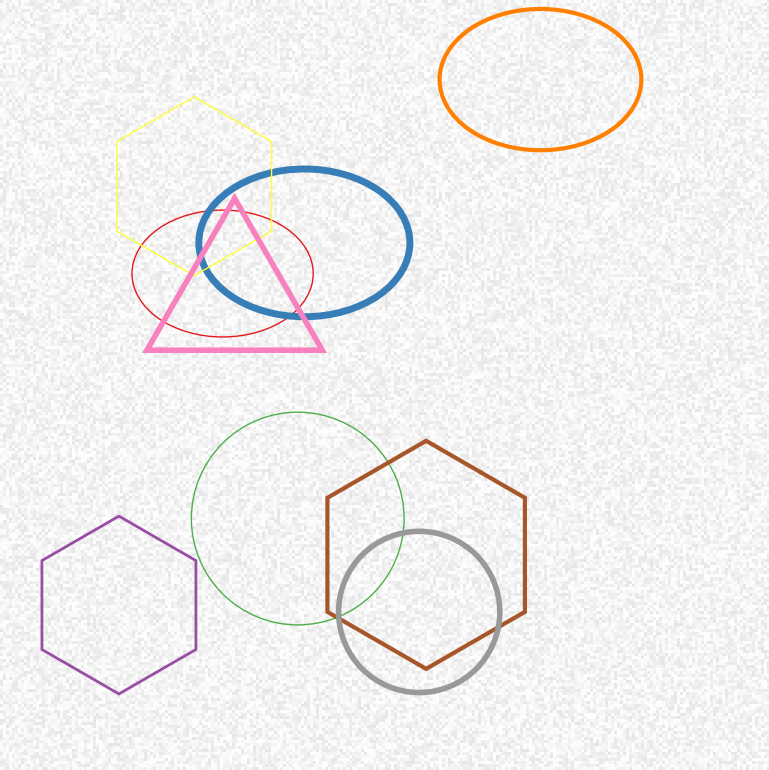[{"shape": "oval", "thickness": 0.5, "radius": 0.59, "center": [0.289, 0.645]}, {"shape": "oval", "thickness": 2.5, "radius": 0.69, "center": [0.395, 0.685]}, {"shape": "circle", "thickness": 0.5, "radius": 0.69, "center": [0.387, 0.327]}, {"shape": "hexagon", "thickness": 1, "radius": 0.58, "center": [0.154, 0.214]}, {"shape": "oval", "thickness": 1.5, "radius": 0.66, "center": [0.702, 0.897]}, {"shape": "hexagon", "thickness": 0.5, "radius": 0.58, "center": [0.252, 0.758]}, {"shape": "hexagon", "thickness": 1.5, "radius": 0.74, "center": [0.553, 0.279]}, {"shape": "triangle", "thickness": 2, "radius": 0.66, "center": [0.305, 0.611]}, {"shape": "circle", "thickness": 2, "radius": 0.52, "center": [0.544, 0.205]}]